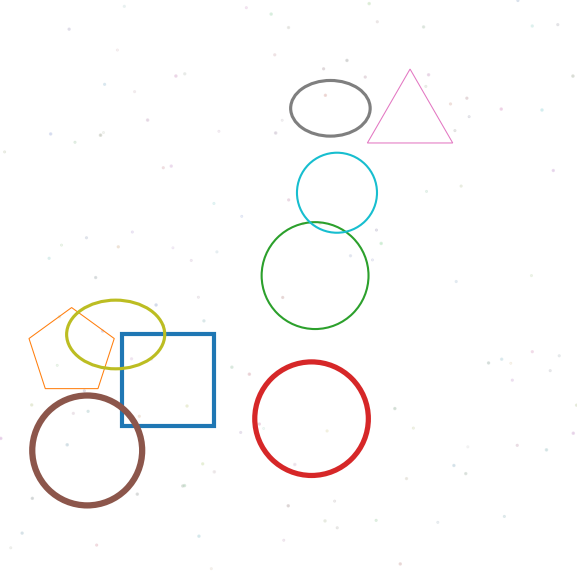[{"shape": "square", "thickness": 2, "radius": 0.4, "center": [0.292, 0.34]}, {"shape": "pentagon", "thickness": 0.5, "radius": 0.39, "center": [0.124, 0.389]}, {"shape": "circle", "thickness": 1, "radius": 0.46, "center": [0.546, 0.522]}, {"shape": "circle", "thickness": 2.5, "radius": 0.49, "center": [0.539, 0.274]}, {"shape": "circle", "thickness": 3, "radius": 0.48, "center": [0.151, 0.219]}, {"shape": "triangle", "thickness": 0.5, "radius": 0.43, "center": [0.71, 0.794]}, {"shape": "oval", "thickness": 1.5, "radius": 0.34, "center": [0.572, 0.812]}, {"shape": "oval", "thickness": 1.5, "radius": 0.42, "center": [0.2, 0.42]}, {"shape": "circle", "thickness": 1, "radius": 0.35, "center": [0.584, 0.665]}]